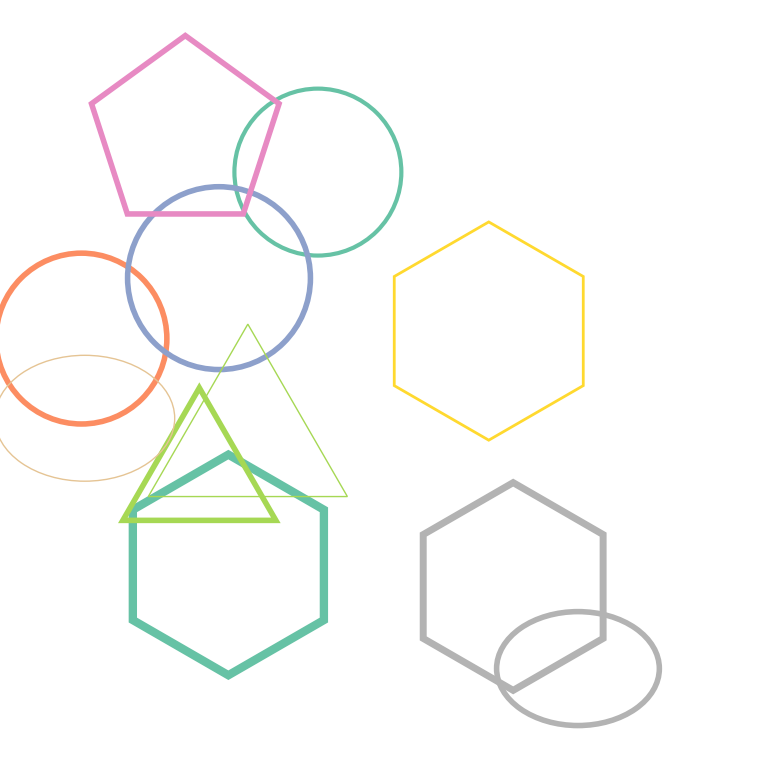[{"shape": "circle", "thickness": 1.5, "radius": 0.54, "center": [0.413, 0.776]}, {"shape": "hexagon", "thickness": 3, "radius": 0.72, "center": [0.297, 0.266]}, {"shape": "circle", "thickness": 2, "radius": 0.55, "center": [0.106, 0.56]}, {"shape": "circle", "thickness": 2, "radius": 0.59, "center": [0.284, 0.639]}, {"shape": "pentagon", "thickness": 2, "radius": 0.64, "center": [0.241, 0.826]}, {"shape": "triangle", "thickness": 2, "radius": 0.57, "center": [0.259, 0.382]}, {"shape": "triangle", "thickness": 0.5, "radius": 0.75, "center": [0.322, 0.43]}, {"shape": "hexagon", "thickness": 1, "radius": 0.71, "center": [0.635, 0.57]}, {"shape": "oval", "thickness": 0.5, "radius": 0.58, "center": [0.11, 0.457]}, {"shape": "oval", "thickness": 2, "radius": 0.53, "center": [0.751, 0.132]}, {"shape": "hexagon", "thickness": 2.5, "radius": 0.67, "center": [0.666, 0.238]}]